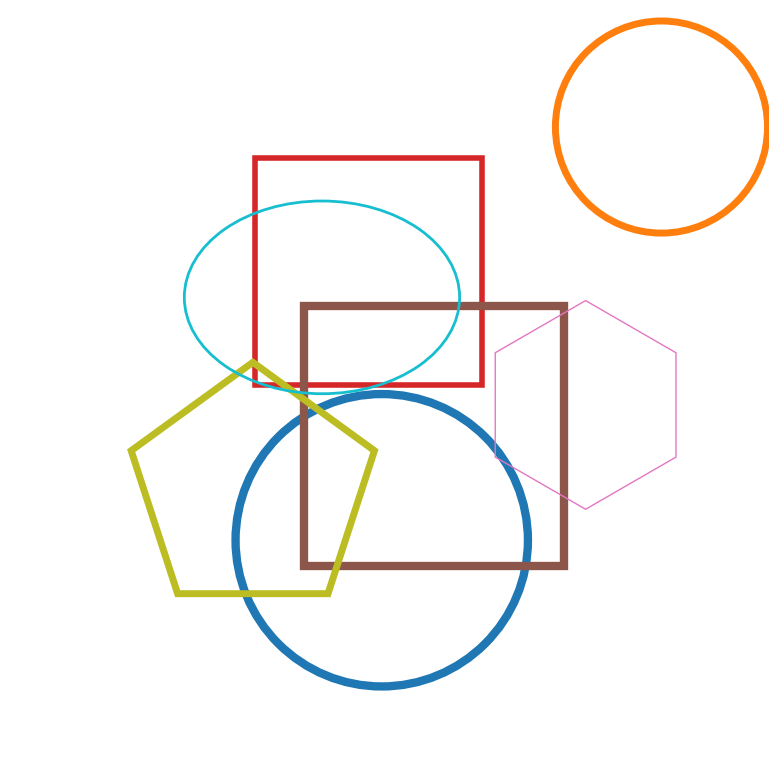[{"shape": "circle", "thickness": 3, "radius": 0.95, "center": [0.496, 0.298]}, {"shape": "circle", "thickness": 2.5, "radius": 0.69, "center": [0.859, 0.835]}, {"shape": "square", "thickness": 2, "radius": 0.74, "center": [0.479, 0.647]}, {"shape": "square", "thickness": 3, "radius": 0.84, "center": [0.563, 0.434]}, {"shape": "hexagon", "thickness": 0.5, "radius": 0.68, "center": [0.761, 0.474]}, {"shape": "pentagon", "thickness": 2.5, "radius": 0.83, "center": [0.328, 0.363]}, {"shape": "oval", "thickness": 1, "radius": 0.89, "center": [0.418, 0.614]}]